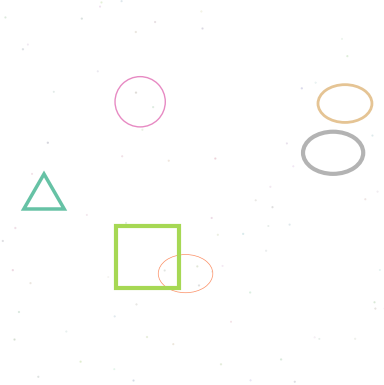[{"shape": "triangle", "thickness": 2.5, "radius": 0.3, "center": [0.114, 0.487]}, {"shape": "oval", "thickness": 0.5, "radius": 0.35, "center": [0.482, 0.289]}, {"shape": "circle", "thickness": 1, "radius": 0.33, "center": [0.364, 0.736]}, {"shape": "square", "thickness": 3, "radius": 0.4, "center": [0.383, 0.332]}, {"shape": "oval", "thickness": 2, "radius": 0.35, "center": [0.896, 0.731]}, {"shape": "oval", "thickness": 3, "radius": 0.39, "center": [0.865, 0.603]}]